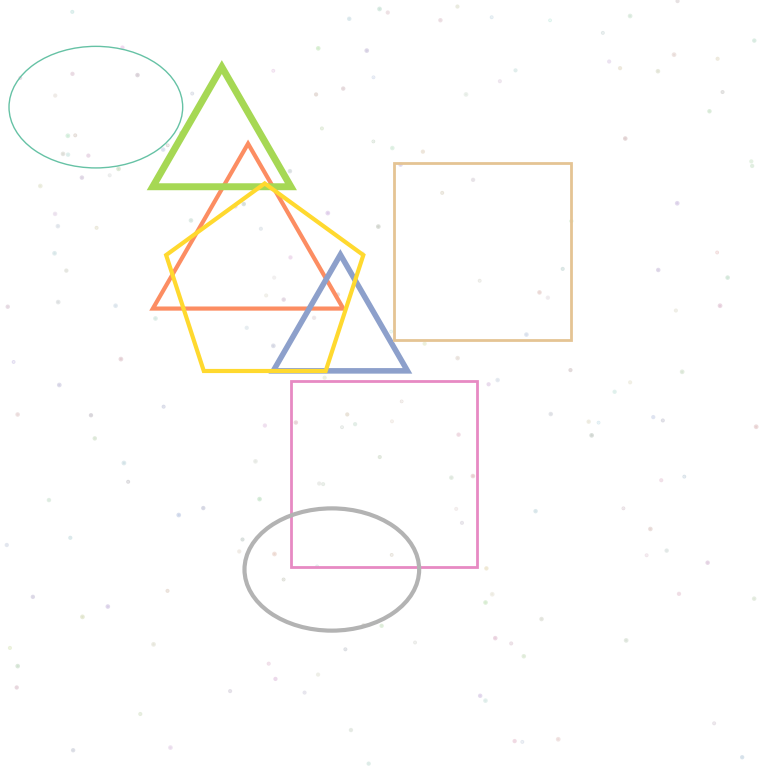[{"shape": "oval", "thickness": 0.5, "radius": 0.56, "center": [0.124, 0.861]}, {"shape": "triangle", "thickness": 1.5, "radius": 0.71, "center": [0.322, 0.671]}, {"shape": "triangle", "thickness": 2, "radius": 0.5, "center": [0.442, 0.569]}, {"shape": "square", "thickness": 1, "radius": 0.61, "center": [0.499, 0.384]}, {"shape": "triangle", "thickness": 2.5, "radius": 0.52, "center": [0.288, 0.809]}, {"shape": "pentagon", "thickness": 1.5, "radius": 0.67, "center": [0.344, 0.627]}, {"shape": "square", "thickness": 1, "radius": 0.57, "center": [0.626, 0.674]}, {"shape": "oval", "thickness": 1.5, "radius": 0.57, "center": [0.431, 0.26]}]